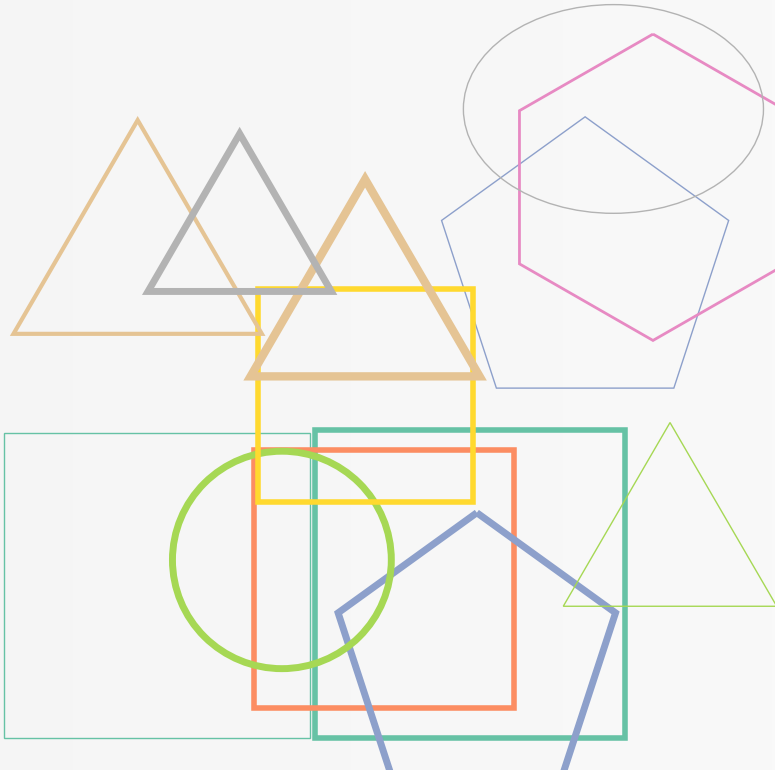[{"shape": "square", "thickness": 0.5, "radius": 0.99, "center": [0.203, 0.24]}, {"shape": "square", "thickness": 2, "radius": 1.0, "center": [0.607, 0.242]}, {"shape": "square", "thickness": 2, "radius": 0.84, "center": [0.495, 0.248]}, {"shape": "pentagon", "thickness": 0.5, "radius": 0.97, "center": [0.755, 0.654]}, {"shape": "pentagon", "thickness": 2.5, "radius": 0.94, "center": [0.615, 0.146]}, {"shape": "hexagon", "thickness": 1, "radius": 0.99, "center": [0.843, 0.757]}, {"shape": "triangle", "thickness": 0.5, "radius": 0.8, "center": [0.865, 0.292]}, {"shape": "circle", "thickness": 2.5, "radius": 0.71, "center": [0.364, 0.273]}, {"shape": "square", "thickness": 2, "radius": 0.69, "center": [0.472, 0.486]}, {"shape": "triangle", "thickness": 3, "radius": 0.85, "center": [0.471, 0.597]}, {"shape": "triangle", "thickness": 1.5, "radius": 0.93, "center": [0.178, 0.659]}, {"shape": "triangle", "thickness": 2.5, "radius": 0.68, "center": [0.309, 0.69]}, {"shape": "oval", "thickness": 0.5, "radius": 0.97, "center": [0.792, 0.858]}]